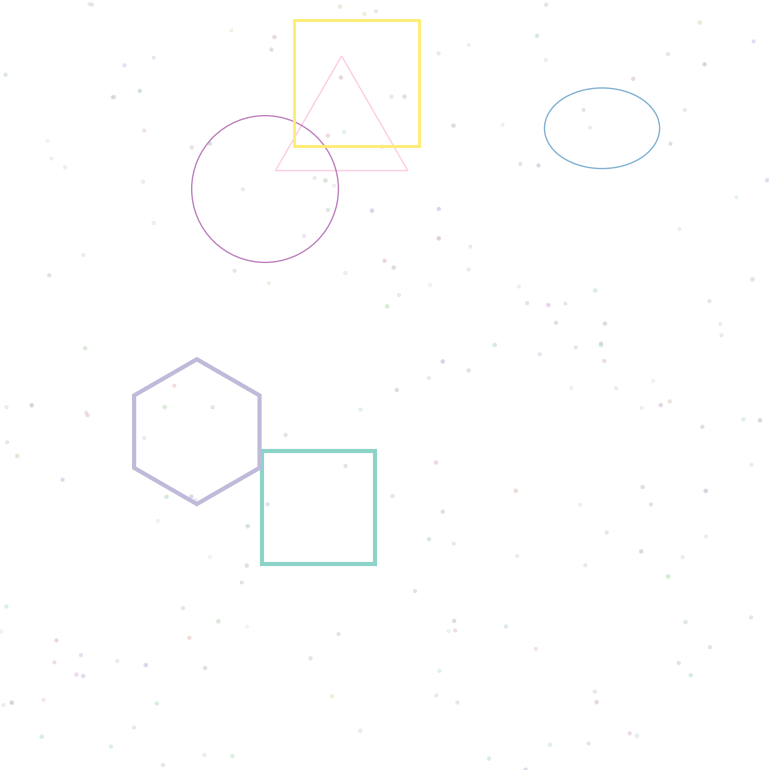[{"shape": "square", "thickness": 1.5, "radius": 0.37, "center": [0.414, 0.341]}, {"shape": "hexagon", "thickness": 1.5, "radius": 0.47, "center": [0.256, 0.439]}, {"shape": "oval", "thickness": 0.5, "radius": 0.37, "center": [0.782, 0.833]}, {"shape": "triangle", "thickness": 0.5, "radius": 0.5, "center": [0.444, 0.828]}, {"shape": "circle", "thickness": 0.5, "radius": 0.48, "center": [0.344, 0.755]}, {"shape": "square", "thickness": 1, "radius": 0.41, "center": [0.463, 0.892]}]